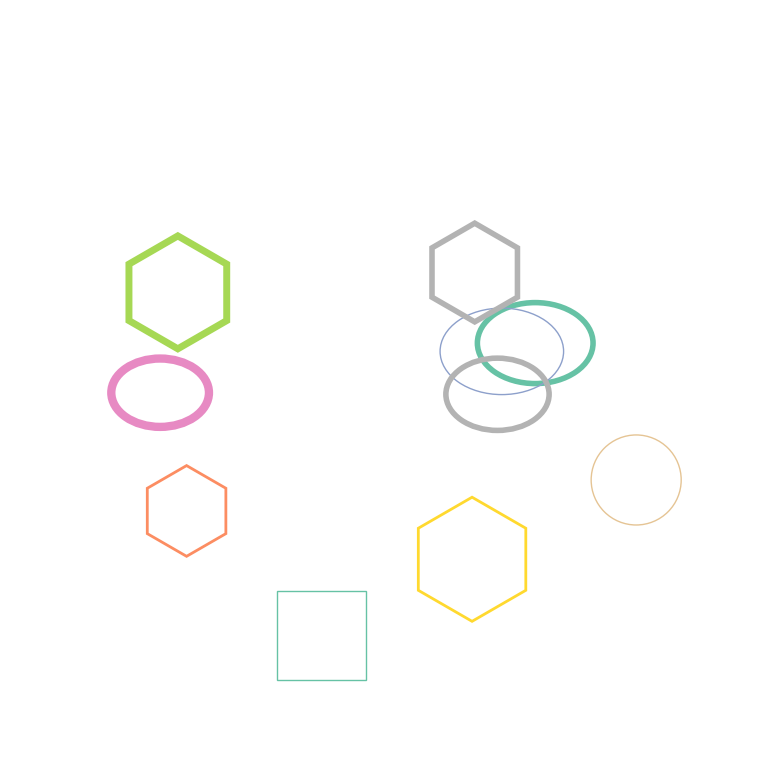[{"shape": "oval", "thickness": 2, "radius": 0.38, "center": [0.695, 0.554]}, {"shape": "square", "thickness": 0.5, "radius": 0.29, "center": [0.417, 0.175]}, {"shape": "hexagon", "thickness": 1, "radius": 0.29, "center": [0.242, 0.336]}, {"shape": "oval", "thickness": 0.5, "radius": 0.4, "center": [0.652, 0.544]}, {"shape": "oval", "thickness": 3, "radius": 0.32, "center": [0.208, 0.49]}, {"shape": "hexagon", "thickness": 2.5, "radius": 0.37, "center": [0.231, 0.62]}, {"shape": "hexagon", "thickness": 1, "radius": 0.4, "center": [0.613, 0.274]}, {"shape": "circle", "thickness": 0.5, "radius": 0.29, "center": [0.826, 0.377]}, {"shape": "hexagon", "thickness": 2, "radius": 0.32, "center": [0.617, 0.646]}, {"shape": "oval", "thickness": 2, "radius": 0.34, "center": [0.646, 0.488]}]